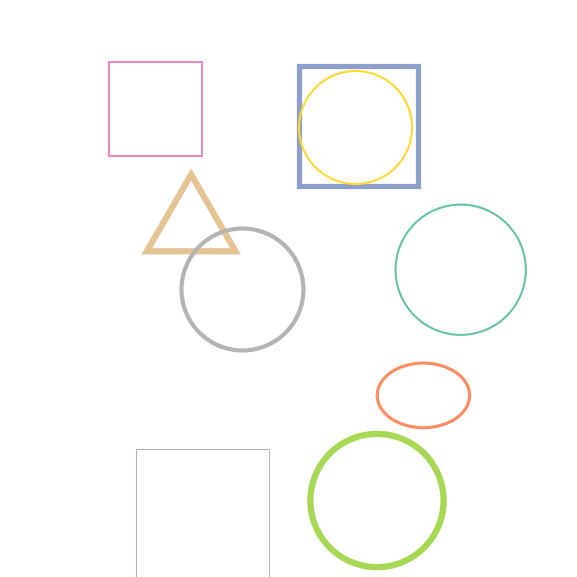[{"shape": "circle", "thickness": 1, "radius": 0.56, "center": [0.798, 0.532]}, {"shape": "oval", "thickness": 1.5, "radius": 0.4, "center": [0.733, 0.314]}, {"shape": "square", "thickness": 2.5, "radius": 0.52, "center": [0.621, 0.781]}, {"shape": "square", "thickness": 1, "radius": 0.41, "center": [0.269, 0.81]}, {"shape": "circle", "thickness": 3, "radius": 0.58, "center": [0.653, 0.132]}, {"shape": "circle", "thickness": 1, "radius": 0.49, "center": [0.616, 0.778]}, {"shape": "triangle", "thickness": 3, "radius": 0.44, "center": [0.331, 0.608]}, {"shape": "circle", "thickness": 2, "radius": 0.53, "center": [0.42, 0.498]}, {"shape": "square", "thickness": 0.5, "radius": 0.58, "center": [0.351, 0.106]}]